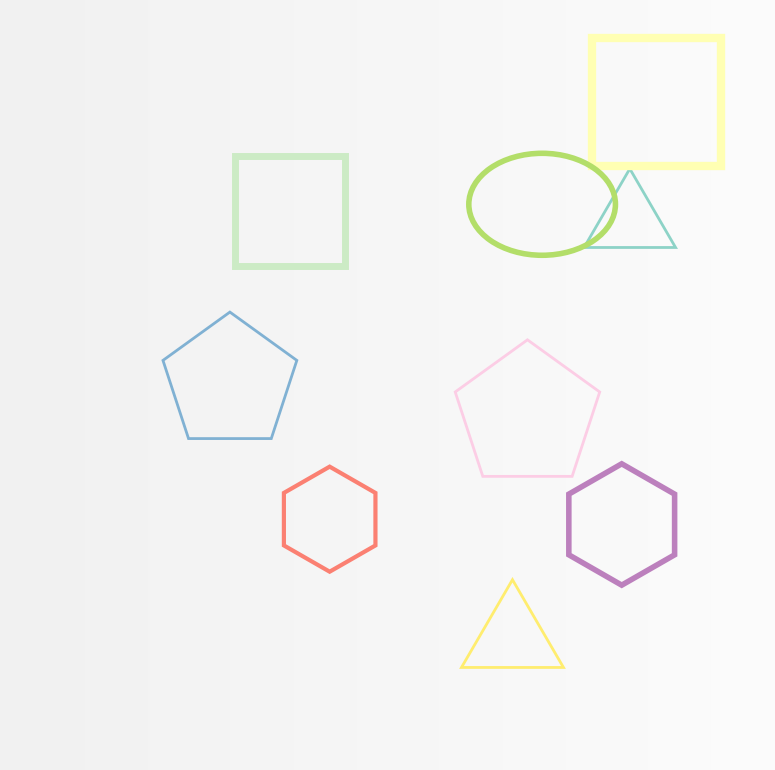[{"shape": "triangle", "thickness": 1, "radius": 0.34, "center": [0.813, 0.713]}, {"shape": "square", "thickness": 3, "radius": 0.42, "center": [0.847, 0.868]}, {"shape": "hexagon", "thickness": 1.5, "radius": 0.34, "center": [0.425, 0.326]}, {"shape": "pentagon", "thickness": 1, "radius": 0.45, "center": [0.297, 0.504]}, {"shape": "oval", "thickness": 2, "radius": 0.47, "center": [0.7, 0.735]}, {"shape": "pentagon", "thickness": 1, "radius": 0.49, "center": [0.681, 0.461]}, {"shape": "hexagon", "thickness": 2, "radius": 0.39, "center": [0.802, 0.319]}, {"shape": "square", "thickness": 2.5, "radius": 0.36, "center": [0.374, 0.726]}, {"shape": "triangle", "thickness": 1, "radius": 0.38, "center": [0.661, 0.171]}]